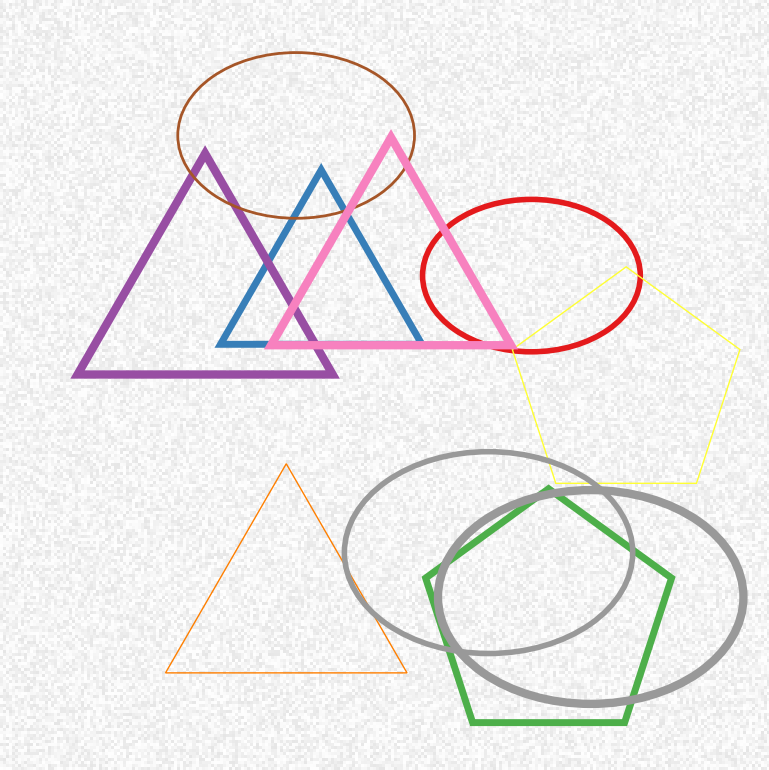[{"shape": "oval", "thickness": 2, "radius": 0.71, "center": [0.69, 0.642]}, {"shape": "triangle", "thickness": 2.5, "radius": 0.75, "center": [0.417, 0.628]}, {"shape": "pentagon", "thickness": 2.5, "radius": 0.84, "center": [0.712, 0.197]}, {"shape": "triangle", "thickness": 3, "radius": 0.96, "center": [0.266, 0.609]}, {"shape": "triangle", "thickness": 0.5, "radius": 0.91, "center": [0.372, 0.217]}, {"shape": "pentagon", "thickness": 0.5, "radius": 0.78, "center": [0.813, 0.498]}, {"shape": "oval", "thickness": 1, "radius": 0.77, "center": [0.385, 0.824]}, {"shape": "triangle", "thickness": 3, "radius": 0.9, "center": [0.508, 0.642]}, {"shape": "oval", "thickness": 3, "radius": 0.99, "center": [0.767, 0.225]}, {"shape": "oval", "thickness": 2, "radius": 0.94, "center": [0.634, 0.282]}]